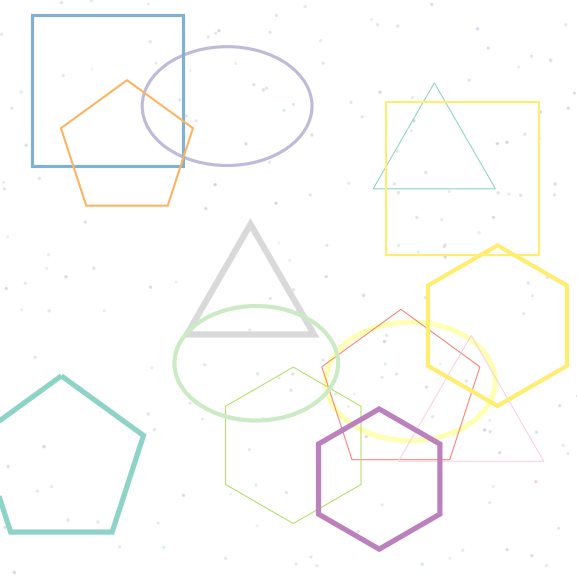[{"shape": "triangle", "thickness": 0.5, "radius": 0.61, "center": [0.752, 0.733]}, {"shape": "pentagon", "thickness": 2.5, "radius": 0.75, "center": [0.106, 0.199]}, {"shape": "oval", "thickness": 2.5, "radius": 0.73, "center": [0.711, 0.339]}, {"shape": "oval", "thickness": 1.5, "radius": 0.74, "center": [0.393, 0.815]}, {"shape": "pentagon", "thickness": 0.5, "radius": 0.72, "center": [0.694, 0.32]}, {"shape": "square", "thickness": 1.5, "radius": 0.66, "center": [0.186, 0.843]}, {"shape": "pentagon", "thickness": 1, "radius": 0.6, "center": [0.22, 0.74]}, {"shape": "hexagon", "thickness": 0.5, "radius": 0.68, "center": [0.508, 0.228]}, {"shape": "triangle", "thickness": 0.5, "radius": 0.73, "center": [0.816, 0.273]}, {"shape": "triangle", "thickness": 3, "radius": 0.64, "center": [0.434, 0.484]}, {"shape": "hexagon", "thickness": 2.5, "radius": 0.61, "center": [0.657, 0.17]}, {"shape": "oval", "thickness": 2, "radius": 0.71, "center": [0.444, 0.37]}, {"shape": "square", "thickness": 1, "radius": 0.66, "center": [0.8, 0.691]}, {"shape": "hexagon", "thickness": 2, "radius": 0.7, "center": [0.861, 0.435]}]